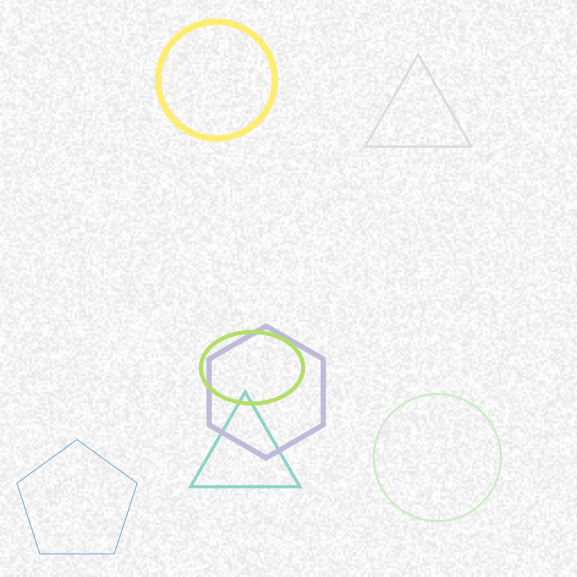[{"shape": "triangle", "thickness": 1.5, "radius": 0.55, "center": [0.425, 0.211]}, {"shape": "hexagon", "thickness": 2.5, "radius": 0.57, "center": [0.461, 0.32]}, {"shape": "pentagon", "thickness": 0.5, "radius": 0.55, "center": [0.133, 0.129]}, {"shape": "oval", "thickness": 2, "radius": 0.44, "center": [0.436, 0.362]}, {"shape": "triangle", "thickness": 1, "radius": 0.53, "center": [0.724, 0.798]}, {"shape": "circle", "thickness": 1, "radius": 0.55, "center": [0.757, 0.207]}, {"shape": "circle", "thickness": 3, "radius": 0.5, "center": [0.375, 0.86]}]